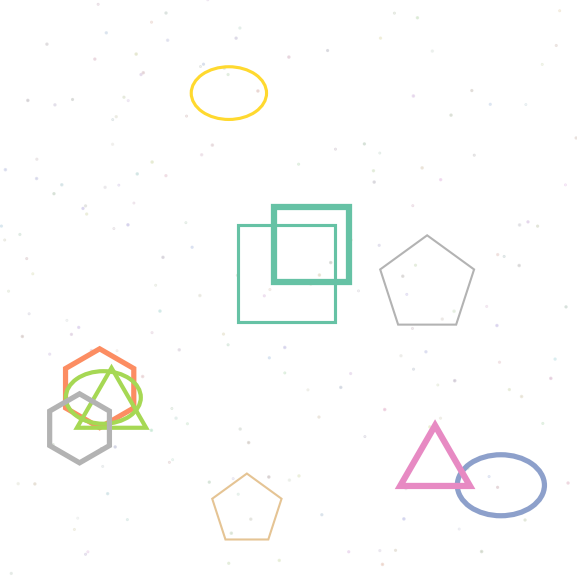[{"shape": "square", "thickness": 1.5, "radius": 0.42, "center": [0.497, 0.526]}, {"shape": "square", "thickness": 3, "radius": 0.32, "center": [0.54, 0.575]}, {"shape": "hexagon", "thickness": 2.5, "radius": 0.34, "center": [0.173, 0.327]}, {"shape": "oval", "thickness": 2.5, "radius": 0.38, "center": [0.867, 0.159]}, {"shape": "triangle", "thickness": 3, "radius": 0.35, "center": [0.753, 0.193]}, {"shape": "triangle", "thickness": 2, "radius": 0.35, "center": [0.193, 0.293]}, {"shape": "oval", "thickness": 2, "radius": 0.32, "center": [0.179, 0.311]}, {"shape": "oval", "thickness": 1.5, "radius": 0.33, "center": [0.396, 0.838]}, {"shape": "pentagon", "thickness": 1, "radius": 0.32, "center": [0.427, 0.116]}, {"shape": "pentagon", "thickness": 1, "radius": 0.43, "center": [0.74, 0.506]}, {"shape": "hexagon", "thickness": 2.5, "radius": 0.3, "center": [0.138, 0.257]}]